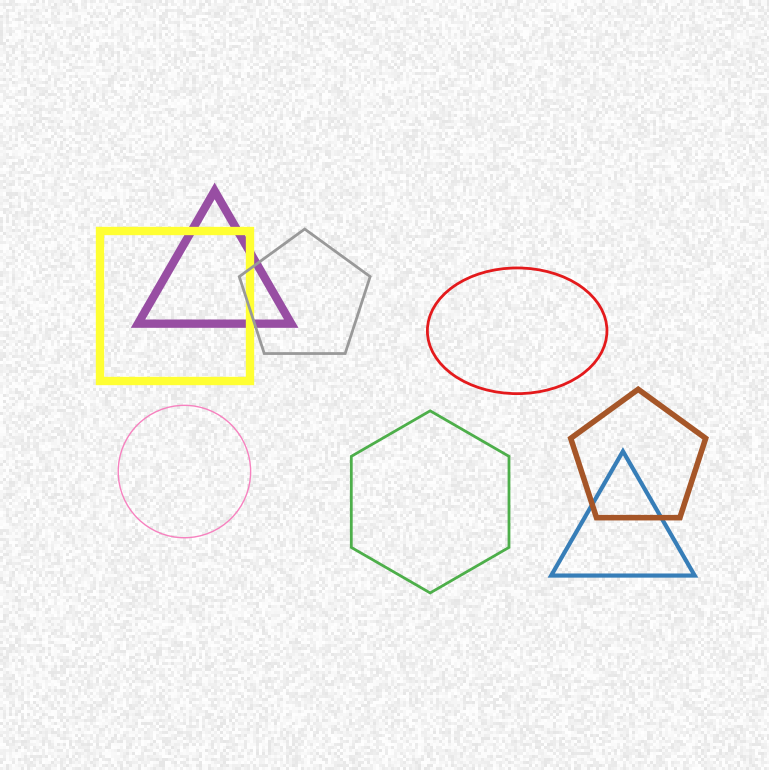[{"shape": "oval", "thickness": 1, "radius": 0.58, "center": [0.672, 0.57]}, {"shape": "triangle", "thickness": 1.5, "radius": 0.54, "center": [0.809, 0.306]}, {"shape": "hexagon", "thickness": 1, "radius": 0.59, "center": [0.559, 0.348]}, {"shape": "triangle", "thickness": 3, "radius": 0.57, "center": [0.279, 0.637]}, {"shape": "square", "thickness": 3, "radius": 0.49, "center": [0.227, 0.602]}, {"shape": "pentagon", "thickness": 2, "radius": 0.46, "center": [0.829, 0.402]}, {"shape": "circle", "thickness": 0.5, "radius": 0.43, "center": [0.24, 0.388]}, {"shape": "pentagon", "thickness": 1, "radius": 0.45, "center": [0.396, 0.613]}]